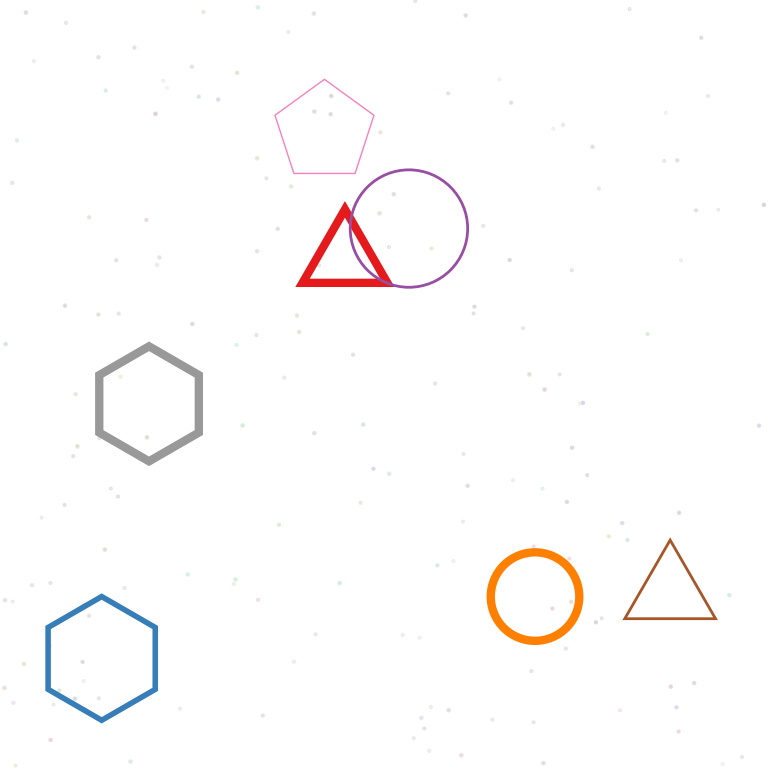[{"shape": "triangle", "thickness": 3, "radius": 0.32, "center": [0.448, 0.664]}, {"shape": "hexagon", "thickness": 2, "radius": 0.4, "center": [0.132, 0.145]}, {"shape": "circle", "thickness": 1, "radius": 0.38, "center": [0.531, 0.703]}, {"shape": "circle", "thickness": 3, "radius": 0.29, "center": [0.695, 0.225]}, {"shape": "triangle", "thickness": 1, "radius": 0.34, "center": [0.87, 0.231]}, {"shape": "pentagon", "thickness": 0.5, "radius": 0.34, "center": [0.421, 0.829]}, {"shape": "hexagon", "thickness": 3, "radius": 0.37, "center": [0.194, 0.476]}]